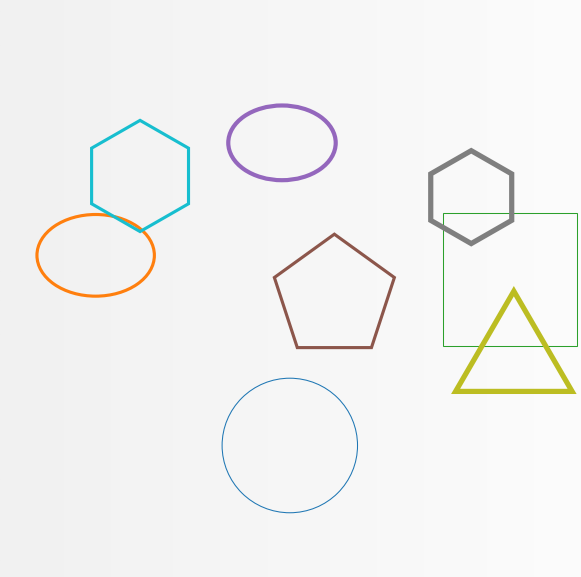[{"shape": "circle", "thickness": 0.5, "radius": 0.58, "center": [0.499, 0.228]}, {"shape": "oval", "thickness": 1.5, "radius": 0.51, "center": [0.165, 0.557]}, {"shape": "square", "thickness": 0.5, "radius": 0.57, "center": [0.877, 0.515]}, {"shape": "oval", "thickness": 2, "radius": 0.46, "center": [0.485, 0.752]}, {"shape": "pentagon", "thickness": 1.5, "radius": 0.54, "center": [0.575, 0.485]}, {"shape": "hexagon", "thickness": 2.5, "radius": 0.4, "center": [0.811, 0.658]}, {"shape": "triangle", "thickness": 2.5, "radius": 0.58, "center": [0.884, 0.379]}, {"shape": "hexagon", "thickness": 1.5, "radius": 0.48, "center": [0.241, 0.694]}]